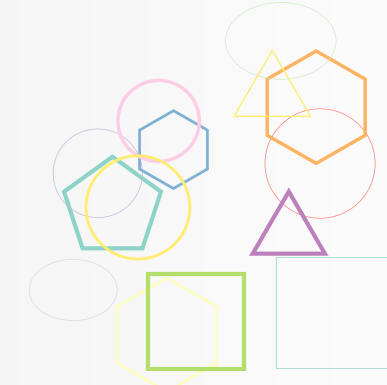[{"shape": "pentagon", "thickness": 3, "radius": 0.66, "center": [0.29, 0.461]}, {"shape": "square", "thickness": 0.5, "radius": 0.72, "center": [0.858, 0.189]}, {"shape": "hexagon", "thickness": 1.5, "radius": 0.74, "center": [0.431, 0.131]}, {"shape": "circle", "thickness": 0.5, "radius": 0.58, "center": [0.252, 0.55]}, {"shape": "circle", "thickness": 0.5, "radius": 0.71, "center": [0.826, 0.575]}, {"shape": "hexagon", "thickness": 2, "radius": 0.51, "center": [0.448, 0.611]}, {"shape": "hexagon", "thickness": 2.5, "radius": 0.73, "center": [0.816, 0.722]}, {"shape": "square", "thickness": 3, "radius": 0.62, "center": [0.505, 0.166]}, {"shape": "circle", "thickness": 2.5, "radius": 0.53, "center": [0.409, 0.686]}, {"shape": "oval", "thickness": 0.5, "radius": 0.57, "center": [0.189, 0.247]}, {"shape": "triangle", "thickness": 3, "radius": 0.54, "center": [0.745, 0.395]}, {"shape": "oval", "thickness": 0.5, "radius": 0.71, "center": [0.725, 0.894]}, {"shape": "triangle", "thickness": 1, "radius": 0.57, "center": [0.703, 0.755]}, {"shape": "circle", "thickness": 2, "radius": 0.67, "center": [0.356, 0.461]}]